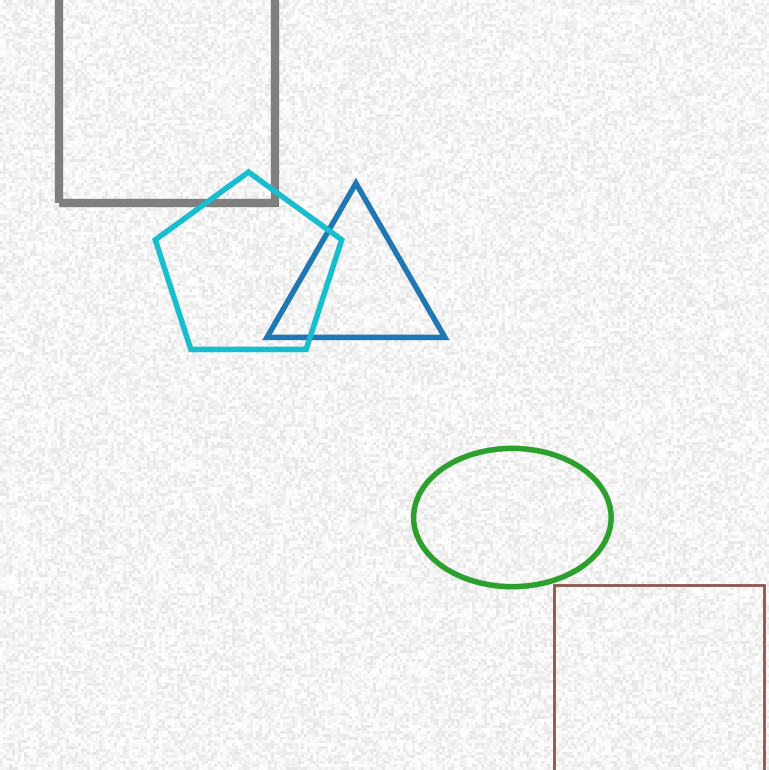[{"shape": "triangle", "thickness": 2, "radius": 0.67, "center": [0.462, 0.629]}, {"shape": "oval", "thickness": 2, "radius": 0.64, "center": [0.665, 0.328]}, {"shape": "square", "thickness": 1, "radius": 0.68, "center": [0.856, 0.104]}, {"shape": "square", "thickness": 3, "radius": 0.7, "center": [0.217, 0.877]}, {"shape": "pentagon", "thickness": 2, "radius": 0.64, "center": [0.323, 0.649]}]